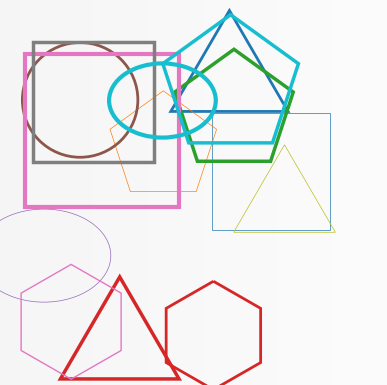[{"shape": "square", "thickness": 0.5, "radius": 0.76, "center": [0.699, 0.554]}, {"shape": "triangle", "thickness": 2, "radius": 0.87, "center": [0.592, 0.798]}, {"shape": "pentagon", "thickness": 0.5, "radius": 0.72, "center": [0.421, 0.62]}, {"shape": "pentagon", "thickness": 2.5, "radius": 0.8, "center": [0.604, 0.711]}, {"shape": "hexagon", "thickness": 2, "radius": 0.7, "center": [0.551, 0.129]}, {"shape": "triangle", "thickness": 2.5, "radius": 0.88, "center": [0.309, 0.104]}, {"shape": "oval", "thickness": 0.5, "radius": 0.86, "center": [0.113, 0.336]}, {"shape": "circle", "thickness": 2, "radius": 0.75, "center": [0.207, 0.741]}, {"shape": "hexagon", "thickness": 1, "radius": 0.75, "center": [0.184, 0.164]}, {"shape": "square", "thickness": 3, "radius": 0.99, "center": [0.264, 0.661]}, {"shape": "square", "thickness": 2.5, "radius": 0.78, "center": [0.241, 0.736]}, {"shape": "triangle", "thickness": 0.5, "radius": 0.76, "center": [0.734, 0.472]}, {"shape": "pentagon", "thickness": 2.5, "radius": 0.92, "center": [0.595, 0.778]}, {"shape": "oval", "thickness": 3, "radius": 0.69, "center": [0.419, 0.739]}]